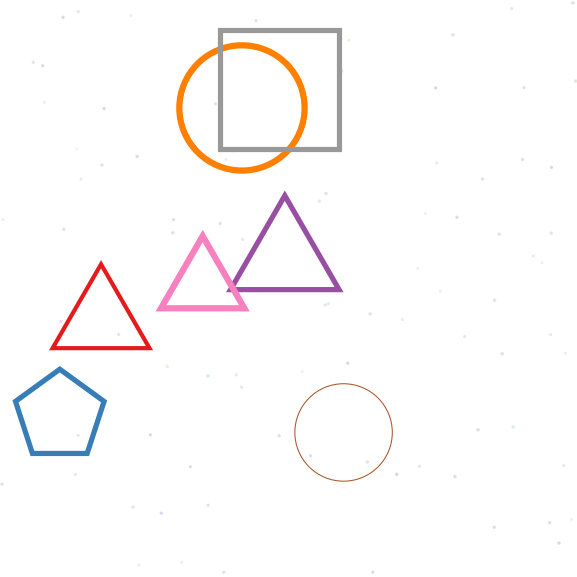[{"shape": "triangle", "thickness": 2, "radius": 0.48, "center": [0.175, 0.445]}, {"shape": "pentagon", "thickness": 2.5, "radius": 0.4, "center": [0.104, 0.279]}, {"shape": "triangle", "thickness": 2.5, "radius": 0.54, "center": [0.493, 0.552]}, {"shape": "circle", "thickness": 3, "radius": 0.54, "center": [0.419, 0.812]}, {"shape": "circle", "thickness": 0.5, "radius": 0.42, "center": [0.595, 0.25]}, {"shape": "triangle", "thickness": 3, "radius": 0.42, "center": [0.351, 0.507]}, {"shape": "square", "thickness": 2.5, "radius": 0.52, "center": [0.484, 0.844]}]